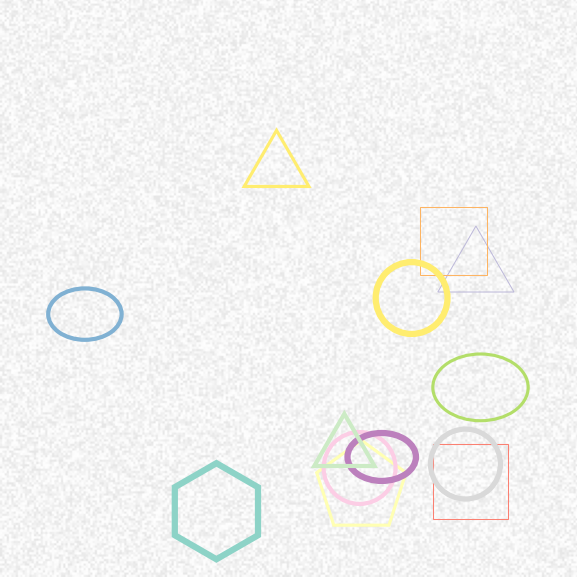[{"shape": "hexagon", "thickness": 3, "radius": 0.42, "center": [0.375, 0.114]}, {"shape": "pentagon", "thickness": 1.5, "radius": 0.41, "center": [0.626, 0.155]}, {"shape": "triangle", "thickness": 0.5, "radius": 0.38, "center": [0.824, 0.532]}, {"shape": "square", "thickness": 0.5, "radius": 0.32, "center": [0.815, 0.166]}, {"shape": "oval", "thickness": 2, "radius": 0.32, "center": [0.147, 0.455]}, {"shape": "square", "thickness": 0.5, "radius": 0.29, "center": [0.785, 0.582]}, {"shape": "oval", "thickness": 1.5, "radius": 0.41, "center": [0.832, 0.328]}, {"shape": "circle", "thickness": 2, "radius": 0.31, "center": [0.623, 0.189]}, {"shape": "circle", "thickness": 2.5, "radius": 0.3, "center": [0.806, 0.196]}, {"shape": "oval", "thickness": 3, "radius": 0.3, "center": [0.661, 0.208]}, {"shape": "triangle", "thickness": 2, "radius": 0.3, "center": [0.596, 0.222]}, {"shape": "triangle", "thickness": 1.5, "radius": 0.32, "center": [0.479, 0.709]}, {"shape": "circle", "thickness": 3, "radius": 0.31, "center": [0.713, 0.483]}]